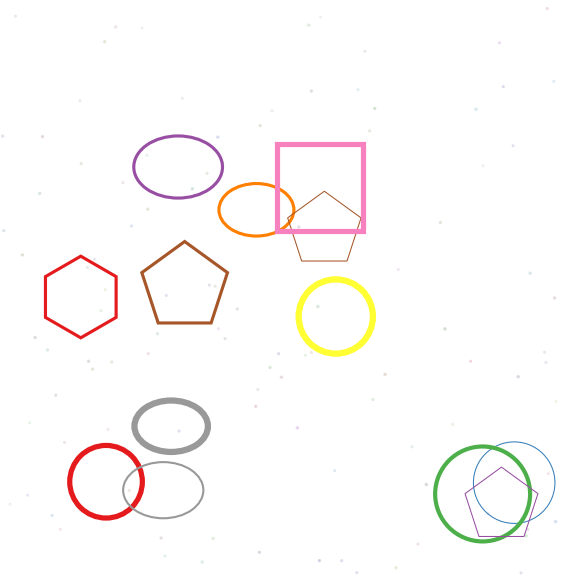[{"shape": "circle", "thickness": 2.5, "radius": 0.31, "center": [0.184, 0.165]}, {"shape": "hexagon", "thickness": 1.5, "radius": 0.35, "center": [0.14, 0.485]}, {"shape": "circle", "thickness": 0.5, "radius": 0.35, "center": [0.89, 0.163]}, {"shape": "circle", "thickness": 2, "radius": 0.41, "center": [0.836, 0.144]}, {"shape": "oval", "thickness": 1.5, "radius": 0.38, "center": [0.308, 0.71]}, {"shape": "pentagon", "thickness": 0.5, "radius": 0.33, "center": [0.868, 0.124]}, {"shape": "oval", "thickness": 1.5, "radius": 0.32, "center": [0.444, 0.636]}, {"shape": "circle", "thickness": 3, "radius": 0.32, "center": [0.581, 0.451]}, {"shape": "pentagon", "thickness": 0.5, "radius": 0.33, "center": [0.562, 0.601]}, {"shape": "pentagon", "thickness": 1.5, "radius": 0.39, "center": [0.32, 0.503]}, {"shape": "square", "thickness": 2.5, "radius": 0.38, "center": [0.554, 0.674]}, {"shape": "oval", "thickness": 1, "radius": 0.35, "center": [0.283, 0.15]}, {"shape": "oval", "thickness": 3, "radius": 0.32, "center": [0.296, 0.261]}]